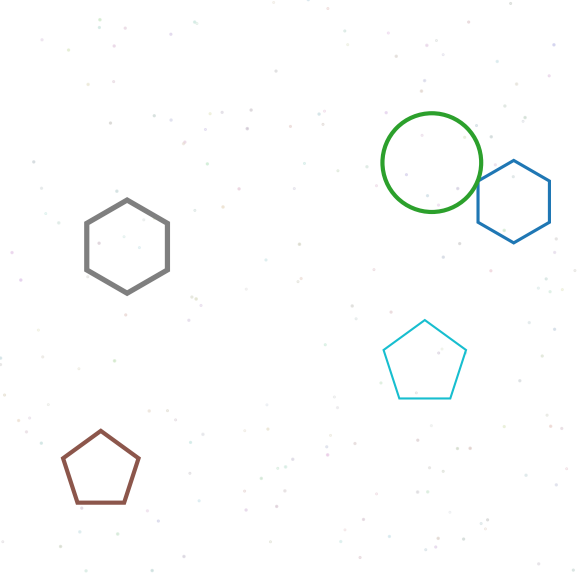[{"shape": "hexagon", "thickness": 1.5, "radius": 0.36, "center": [0.89, 0.65]}, {"shape": "circle", "thickness": 2, "radius": 0.43, "center": [0.748, 0.718]}, {"shape": "pentagon", "thickness": 2, "radius": 0.34, "center": [0.175, 0.184]}, {"shape": "hexagon", "thickness": 2.5, "radius": 0.4, "center": [0.22, 0.572]}, {"shape": "pentagon", "thickness": 1, "radius": 0.38, "center": [0.736, 0.37]}]